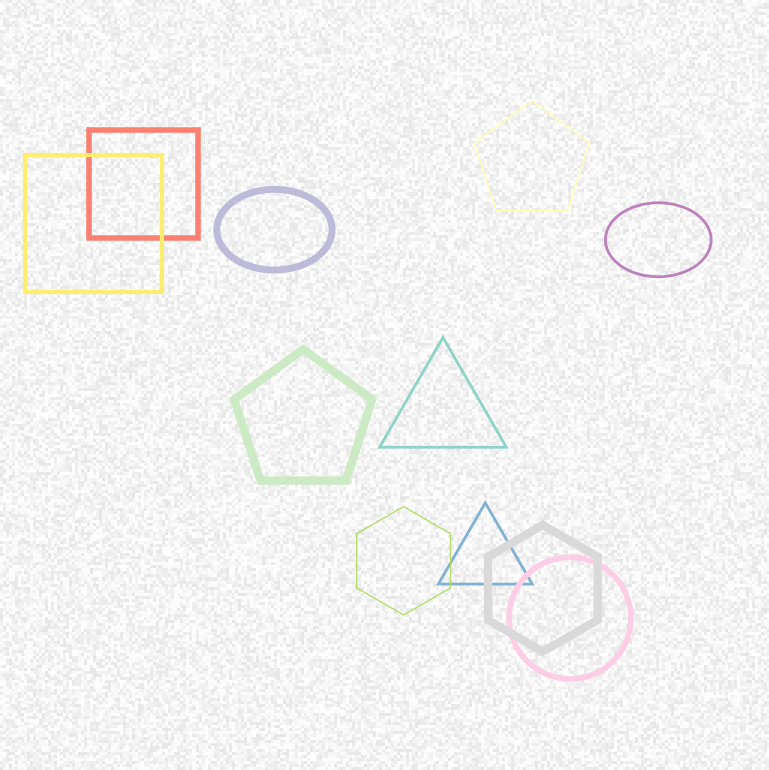[{"shape": "triangle", "thickness": 1, "radius": 0.48, "center": [0.575, 0.467]}, {"shape": "pentagon", "thickness": 0.5, "radius": 0.39, "center": [0.691, 0.79]}, {"shape": "oval", "thickness": 2.5, "radius": 0.37, "center": [0.356, 0.702]}, {"shape": "square", "thickness": 2, "radius": 0.35, "center": [0.186, 0.761]}, {"shape": "triangle", "thickness": 1, "radius": 0.35, "center": [0.63, 0.277]}, {"shape": "hexagon", "thickness": 0.5, "radius": 0.35, "center": [0.524, 0.272]}, {"shape": "circle", "thickness": 2, "radius": 0.4, "center": [0.74, 0.197]}, {"shape": "hexagon", "thickness": 3, "radius": 0.41, "center": [0.705, 0.236]}, {"shape": "oval", "thickness": 1, "radius": 0.34, "center": [0.855, 0.689]}, {"shape": "pentagon", "thickness": 3, "radius": 0.47, "center": [0.394, 0.452]}, {"shape": "square", "thickness": 1.5, "radius": 0.44, "center": [0.122, 0.71]}]